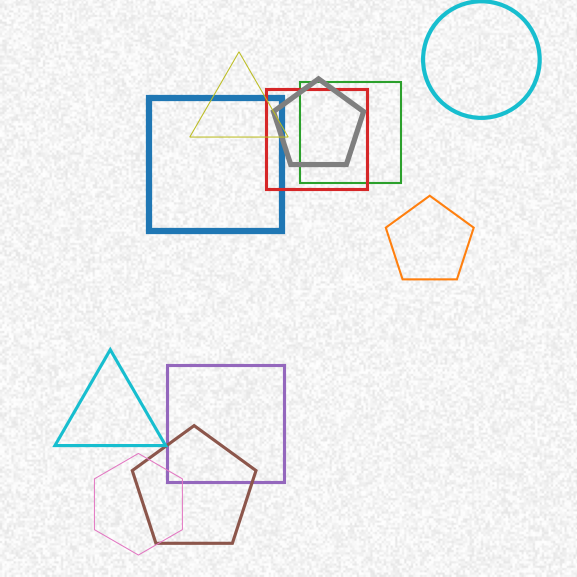[{"shape": "square", "thickness": 3, "radius": 0.58, "center": [0.373, 0.714]}, {"shape": "pentagon", "thickness": 1, "radius": 0.4, "center": [0.744, 0.58]}, {"shape": "square", "thickness": 1, "radius": 0.44, "center": [0.607, 0.77]}, {"shape": "square", "thickness": 1.5, "radius": 0.44, "center": [0.548, 0.759]}, {"shape": "square", "thickness": 1.5, "radius": 0.51, "center": [0.391, 0.266]}, {"shape": "pentagon", "thickness": 1.5, "radius": 0.56, "center": [0.336, 0.149]}, {"shape": "hexagon", "thickness": 0.5, "radius": 0.44, "center": [0.24, 0.126]}, {"shape": "pentagon", "thickness": 2.5, "radius": 0.41, "center": [0.552, 0.781]}, {"shape": "triangle", "thickness": 0.5, "radius": 0.49, "center": [0.414, 0.811]}, {"shape": "triangle", "thickness": 1.5, "radius": 0.55, "center": [0.191, 0.283]}, {"shape": "circle", "thickness": 2, "radius": 0.5, "center": [0.834, 0.896]}]